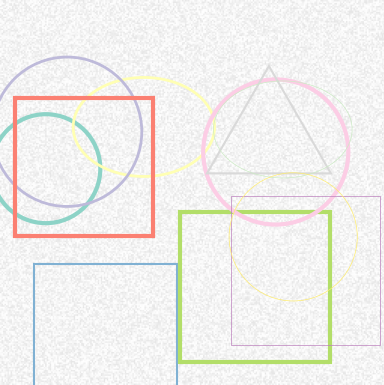[{"shape": "circle", "thickness": 3, "radius": 0.71, "center": [0.119, 0.562]}, {"shape": "oval", "thickness": 2, "radius": 0.92, "center": [0.374, 0.67]}, {"shape": "circle", "thickness": 2, "radius": 0.97, "center": [0.174, 0.658]}, {"shape": "square", "thickness": 3, "radius": 0.9, "center": [0.218, 0.567]}, {"shape": "square", "thickness": 1.5, "radius": 0.93, "center": [0.274, 0.129]}, {"shape": "square", "thickness": 3, "radius": 0.97, "center": [0.662, 0.254]}, {"shape": "circle", "thickness": 3, "radius": 0.94, "center": [0.716, 0.605]}, {"shape": "triangle", "thickness": 1.5, "radius": 0.93, "center": [0.699, 0.643]}, {"shape": "square", "thickness": 0.5, "radius": 0.97, "center": [0.793, 0.298]}, {"shape": "oval", "thickness": 0.5, "radius": 0.9, "center": [0.735, 0.664]}, {"shape": "circle", "thickness": 0.5, "radius": 0.83, "center": [0.762, 0.385]}]